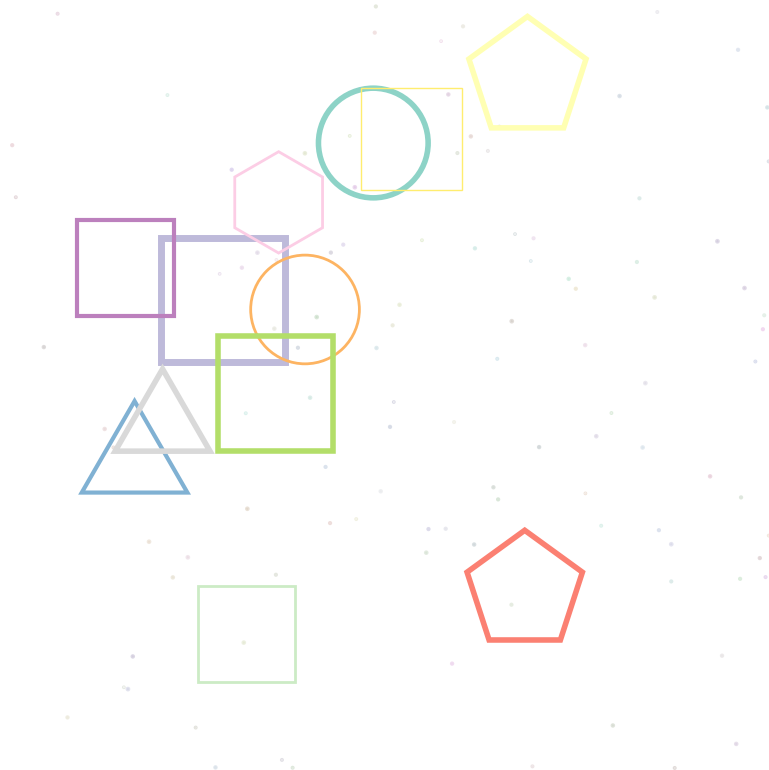[{"shape": "circle", "thickness": 2, "radius": 0.36, "center": [0.485, 0.814]}, {"shape": "pentagon", "thickness": 2, "radius": 0.4, "center": [0.685, 0.899]}, {"shape": "square", "thickness": 2.5, "radius": 0.4, "center": [0.29, 0.61]}, {"shape": "pentagon", "thickness": 2, "radius": 0.39, "center": [0.681, 0.233]}, {"shape": "triangle", "thickness": 1.5, "radius": 0.4, "center": [0.175, 0.4]}, {"shape": "circle", "thickness": 1, "radius": 0.35, "center": [0.396, 0.598]}, {"shape": "square", "thickness": 2, "radius": 0.37, "center": [0.357, 0.489]}, {"shape": "hexagon", "thickness": 1, "radius": 0.33, "center": [0.362, 0.737]}, {"shape": "triangle", "thickness": 2, "radius": 0.36, "center": [0.211, 0.45]}, {"shape": "square", "thickness": 1.5, "radius": 0.31, "center": [0.163, 0.652]}, {"shape": "square", "thickness": 1, "radius": 0.31, "center": [0.32, 0.177]}, {"shape": "square", "thickness": 0.5, "radius": 0.33, "center": [0.535, 0.82]}]